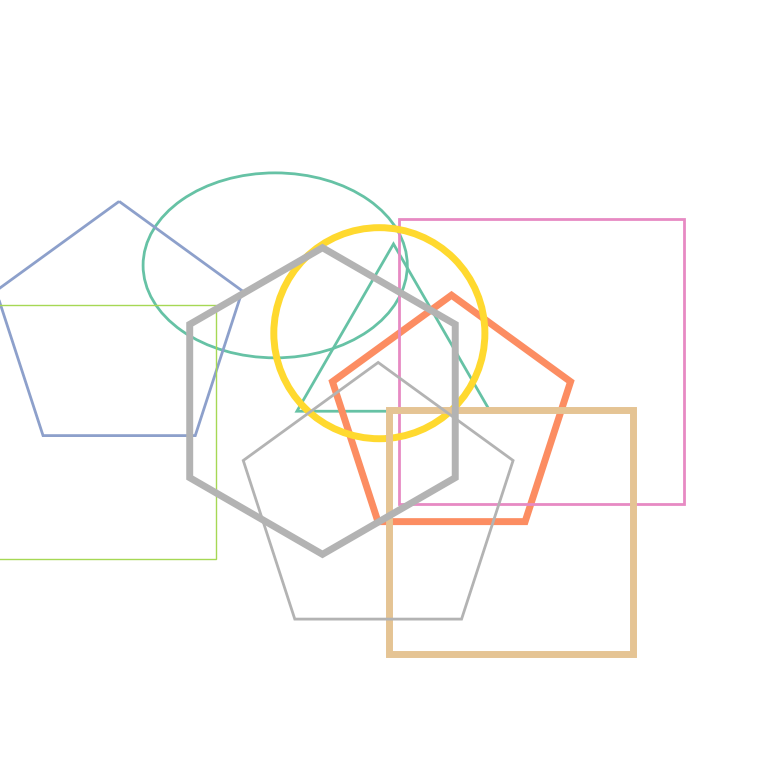[{"shape": "triangle", "thickness": 1, "radius": 0.72, "center": [0.511, 0.538]}, {"shape": "oval", "thickness": 1, "radius": 0.86, "center": [0.357, 0.655]}, {"shape": "pentagon", "thickness": 2.5, "radius": 0.81, "center": [0.586, 0.454]}, {"shape": "pentagon", "thickness": 1, "radius": 0.84, "center": [0.155, 0.57]}, {"shape": "square", "thickness": 1, "radius": 0.93, "center": [0.703, 0.53]}, {"shape": "square", "thickness": 0.5, "radius": 0.82, "center": [0.115, 0.439]}, {"shape": "circle", "thickness": 2.5, "radius": 0.69, "center": [0.493, 0.567]}, {"shape": "square", "thickness": 2.5, "radius": 0.79, "center": [0.664, 0.309]}, {"shape": "pentagon", "thickness": 1, "radius": 0.92, "center": [0.491, 0.345]}, {"shape": "hexagon", "thickness": 2.5, "radius": 1.0, "center": [0.419, 0.479]}]